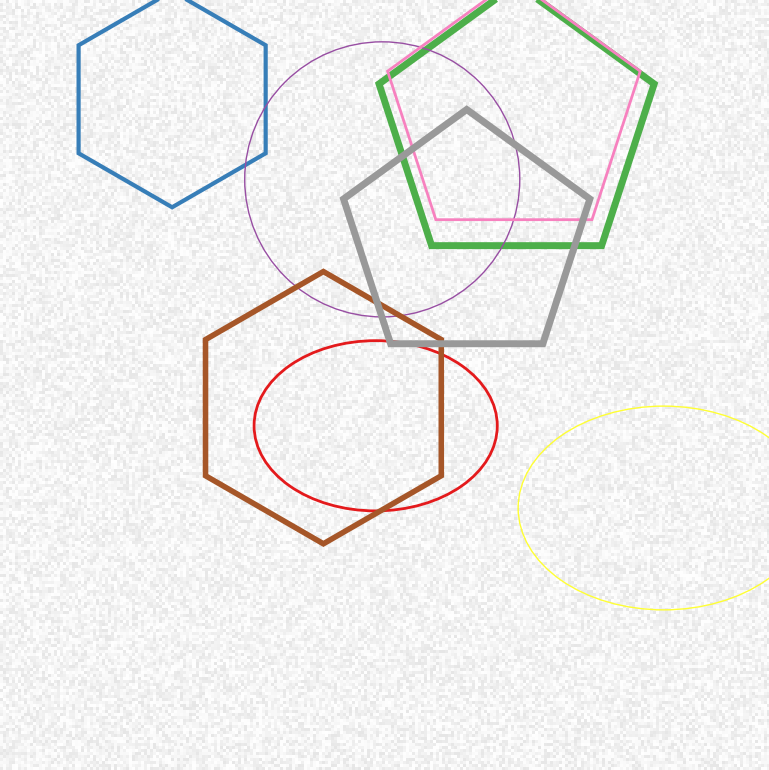[{"shape": "oval", "thickness": 1, "radius": 0.79, "center": [0.488, 0.447]}, {"shape": "hexagon", "thickness": 1.5, "radius": 0.7, "center": [0.224, 0.871]}, {"shape": "pentagon", "thickness": 2.5, "radius": 0.94, "center": [0.671, 0.833]}, {"shape": "circle", "thickness": 0.5, "radius": 0.89, "center": [0.496, 0.767]}, {"shape": "oval", "thickness": 0.5, "radius": 0.94, "center": [0.862, 0.34]}, {"shape": "hexagon", "thickness": 2, "radius": 0.88, "center": [0.42, 0.471]}, {"shape": "pentagon", "thickness": 1, "radius": 0.86, "center": [0.667, 0.854]}, {"shape": "pentagon", "thickness": 2.5, "radius": 0.84, "center": [0.606, 0.69]}]